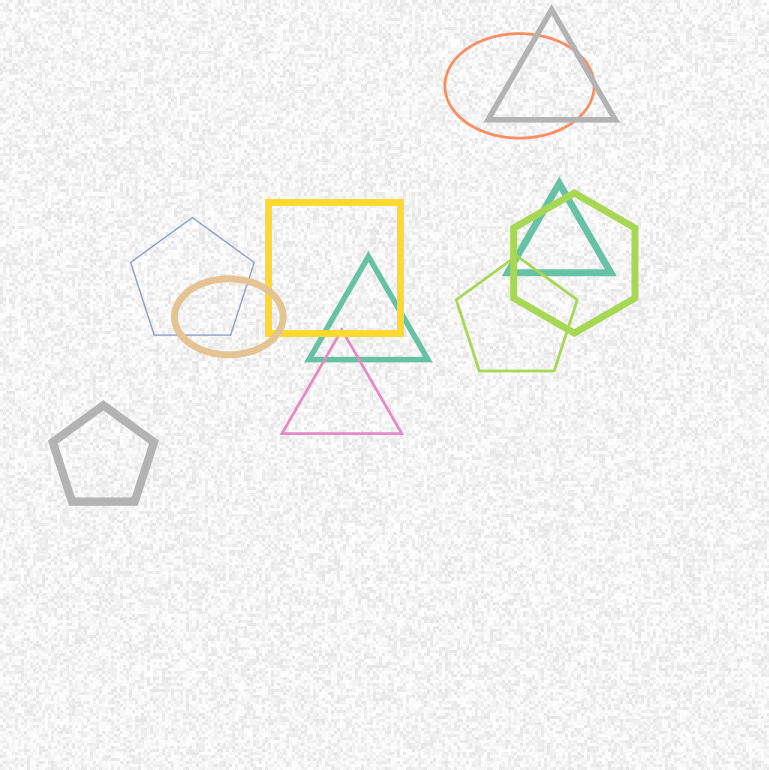[{"shape": "triangle", "thickness": 2, "radius": 0.45, "center": [0.478, 0.578]}, {"shape": "triangle", "thickness": 2.5, "radius": 0.39, "center": [0.726, 0.684]}, {"shape": "oval", "thickness": 1, "radius": 0.48, "center": [0.675, 0.889]}, {"shape": "pentagon", "thickness": 0.5, "radius": 0.42, "center": [0.25, 0.633]}, {"shape": "triangle", "thickness": 1, "radius": 0.45, "center": [0.444, 0.482]}, {"shape": "pentagon", "thickness": 1, "radius": 0.41, "center": [0.671, 0.585]}, {"shape": "hexagon", "thickness": 2.5, "radius": 0.45, "center": [0.746, 0.658]}, {"shape": "square", "thickness": 2.5, "radius": 0.43, "center": [0.434, 0.652]}, {"shape": "oval", "thickness": 2.5, "radius": 0.35, "center": [0.297, 0.589]}, {"shape": "pentagon", "thickness": 3, "radius": 0.35, "center": [0.134, 0.404]}, {"shape": "triangle", "thickness": 2, "radius": 0.48, "center": [0.716, 0.892]}]